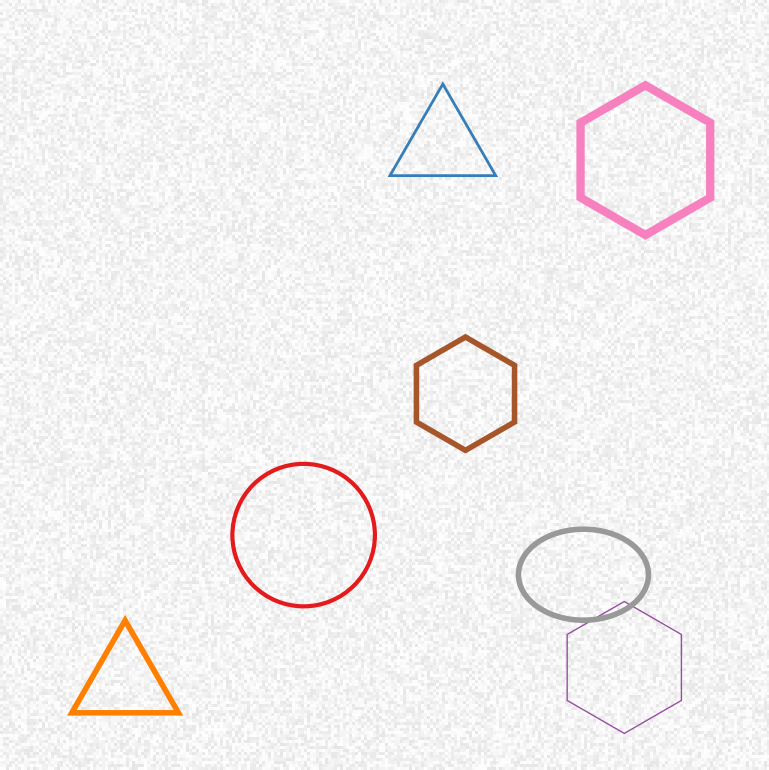[{"shape": "circle", "thickness": 1.5, "radius": 0.46, "center": [0.394, 0.305]}, {"shape": "triangle", "thickness": 1, "radius": 0.4, "center": [0.575, 0.812]}, {"shape": "hexagon", "thickness": 0.5, "radius": 0.43, "center": [0.811, 0.133]}, {"shape": "triangle", "thickness": 2, "radius": 0.4, "center": [0.163, 0.114]}, {"shape": "hexagon", "thickness": 2, "radius": 0.37, "center": [0.605, 0.489]}, {"shape": "hexagon", "thickness": 3, "radius": 0.49, "center": [0.838, 0.792]}, {"shape": "oval", "thickness": 2, "radius": 0.42, "center": [0.758, 0.254]}]